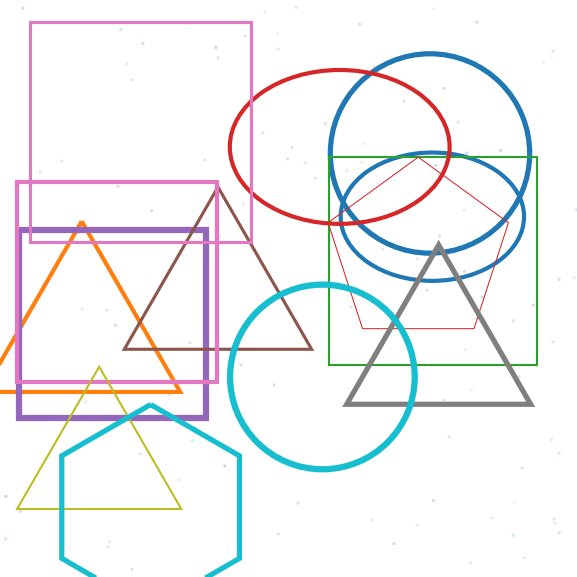[{"shape": "oval", "thickness": 2, "radius": 0.79, "center": [0.749, 0.624]}, {"shape": "circle", "thickness": 2.5, "radius": 0.86, "center": [0.745, 0.733]}, {"shape": "triangle", "thickness": 2, "radius": 0.98, "center": [0.142, 0.419]}, {"shape": "square", "thickness": 1, "radius": 0.9, "center": [0.75, 0.548]}, {"shape": "pentagon", "thickness": 0.5, "radius": 0.82, "center": [0.724, 0.563]}, {"shape": "oval", "thickness": 2, "radius": 0.95, "center": [0.588, 0.745]}, {"shape": "square", "thickness": 3, "radius": 0.81, "center": [0.195, 0.438]}, {"shape": "triangle", "thickness": 1.5, "radius": 0.94, "center": [0.377, 0.488]}, {"shape": "square", "thickness": 2, "radius": 0.87, "center": [0.202, 0.511]}, {"shape": "square", "thickness": 1.5, "radius": 0.95, "center": [0.243, 0.77]}, {"shape": "triangle", "thickness": 2.5, "radius": 0.92, "center": [0.76, 0.391]}, {"shape": "triangle", "thickness": 1, "radius": 0.82, "center": [0.172, 0.2]}, {"shape": "circle", "thickness": 3, "radius": 0.8, "center": [0.558, 0.346]}, {"shape": "hexagon", "thickness": 2.5, "radius": 0.89, "center": [0.261, 0.121]}]